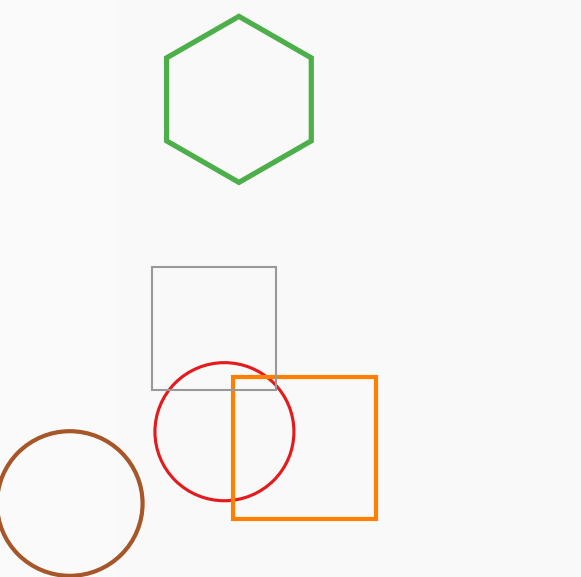[{"shape": "circle", "thickness": 1.5, "radius": 0.6, "center": [0.386, 0.252]}, {"shape": "hexagon", "thickness": 2.5, "radius": 0.72, "center": [0.411, 0.827]}, {"shape": "square", "thickness": 2, "radius": 0.62, "center": [0.523, 0.224]}, {"shape": "circle", "thickness": 2, "radius": 0.63, "center": [0.12, 0.127]}, {"shape": "square", "thickness": 1, "radius": 0.53, "center": [0.368, 0.43]}]